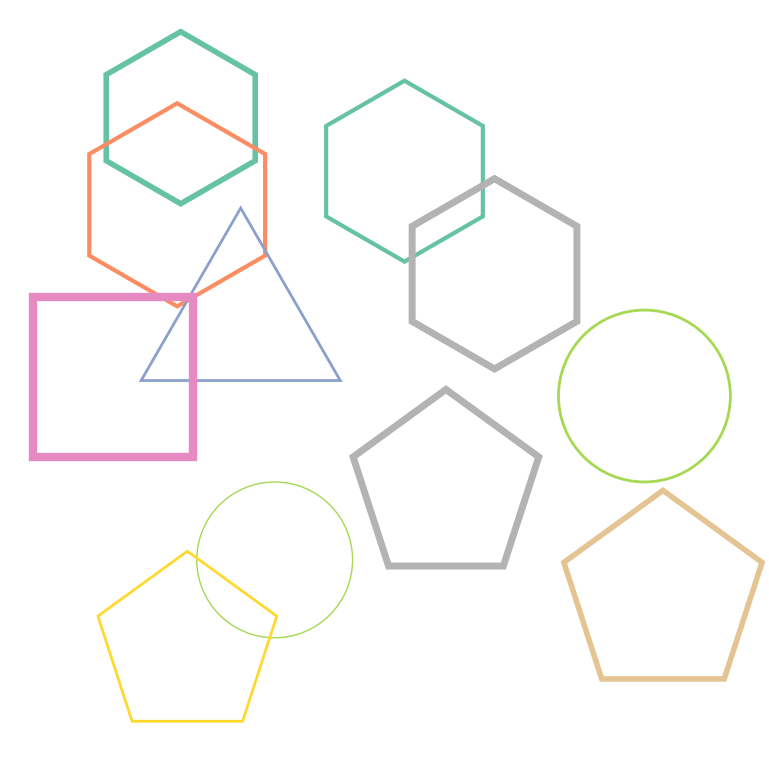[{"shape": "hexagon", "thickness": 1.5, "radius": 0.59, "center": [0.525, 0.778]}, {"shape": "hexagon", "thickness": 2, "radius": 0.56, "center": [0.235, 0.847]}, {"shape": "hexagon", "thickness": 1.5, "radius": 0.66, "center": [0.23, 0.734]}, {"shape": "triangle", "thickness": 1, "radius": 0.75, "center": [0.313, 0.58]}, {"shape": "square", "thickness": 3, "radius": 0.52, "center": [0.147, 0.51]}, {"shape": "circle", "thickness": 0.5, "radius": 0.51, "center": [0.357, 0.273]}, {"shape": "circle", "thickness": 1, "radius": 0.56, "center": [0.837, 0.486]}, {"shape": "pentagon", "thickness": 1, "radius": 0.61, "center": [0.243, 0.162]}, {"shape": "pentagon", "thickness": 2, "radius": 0.68, "center": [0.861, 0.228]}, {"shape": "hexagon", "thickness": 2.5, "radius": 0.62, "center": [0.642, 0.644]}, {"shape": "pentagon", "thickness": 2.5, "radius": 0.63, "center": [0.579, 0.367]}]